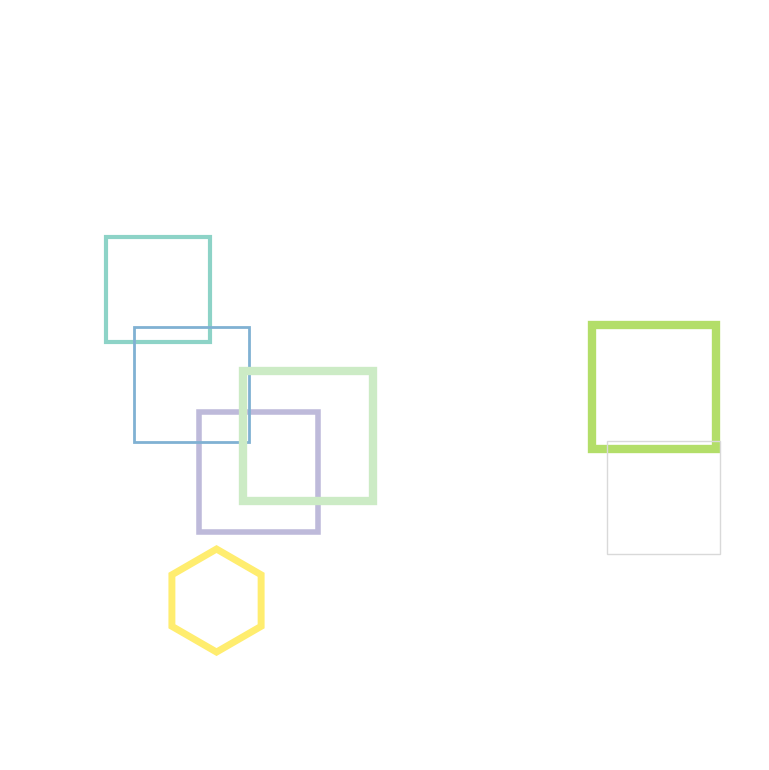[{"shape": "square", "thickness": 1.5, "radius": 0.34, "center": [0.205, 0.624]}, {"shape": "square", "thickness": 2, "radius": 0.39, "center": [0.336, 0.387]}, {"shape": "square", "thickness": 1, "radius": 0.37, "center": [0.248, 0.5]}, {"shape": "square", "thickness": 3, "radius": 0.4, "center": [0.849, 0.498]}, {"shape": "square", "thickness": 0.5, "radius": 0.37, "center": [0.862, 0.354]}, {"shape": "square", "thickness": 3, "radius": 0.42, "center": [0.4, 0.434]}, {"shape": "hexagon", "thickness": 2.5, "radius": 0.33, "center": [0.281, 0.22]}]